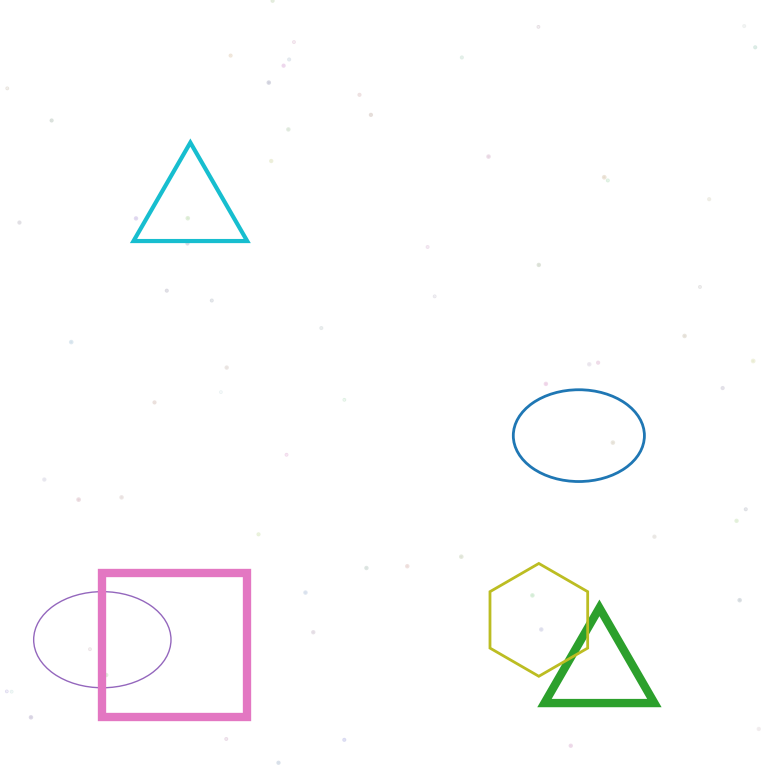[{"shape": "oval", "thickness": 1, "radius": 0.43, "center": [0.752, 0.434]}, {"shape": "triangle", "thickness": 3, "radius": 0.41, "center": [0.778, 0.128]}, {"shape": "oval", "thickness": 0.5, "radius": 0.45, "center": [0.133, 0.169]}, {"shape": "square", "thickness": 3, "radius": 0.47, "center": [0.227, 0.162]}, {"shape": "hexagon", "thickness": 1, "radius": 0.37, "center": [0.7, 0.195]}, {"shape": "triangle", "thickness": 1.5, "radius": 0.43, "center": [0.247, 0.73]}]